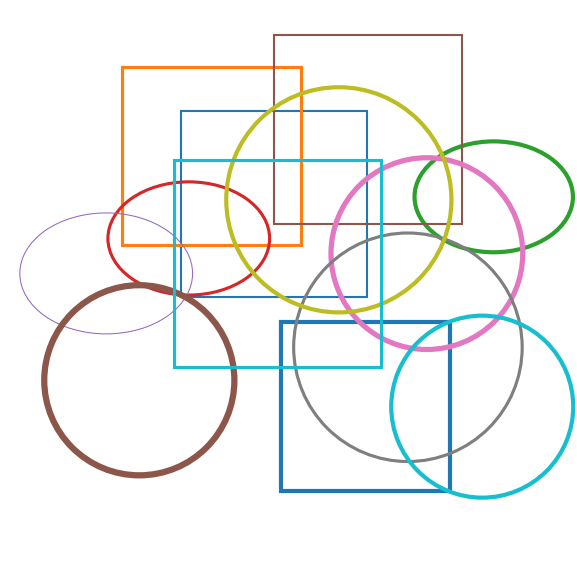[{"shape": "square", "thickness": 1, "radius": 0.8, "center": [0.474, 0.646]}, {"shape": "square", "thickness": 2, "radius": 0.73, "center": [0.633, 0.295]}, {"shape": "square", "thickness": 1.5, "radius": 0.77, "center": [0.366, 0.729]}, {"shape": "oval", "thickness": 2, "radius": 0.69, "center": [0.855, 0.658]}, {"shape": "oval", "thickness": 1.5, "radius": 0.7, "center": [0.327, 0.586]}, {"shape": "oval", "thickness": 0.5, "radius": 0.75, "center": [0.184, 0.526]}, {"shape": "circle", "thickness": 3, "radius": 0.82, "center": [0.241, 0.341]}, {"shape": "square", "thickness": 1, "radius": 0.82, "center": [0.637, 0.775]}, {"shape": "circle", "thickness": 2.5, "radius": 0.83, "center": [0.739, 0.56]}, {"shape": "circle", "thickness": 1.5, "radius": 0.99, "center": [0.706, 0.398]}, {"shape": "circle", "thickness": 2, "radius": 0.97, "center": [0.587, 0.653]}, {"shape": "square", "thickness": 1.5, "radius": 0.9, "center": [0.481, 0.543]}, {"shape": "circle", "thickness": 2, "radius": 0.79, "center": [0.835, 0.295]}]